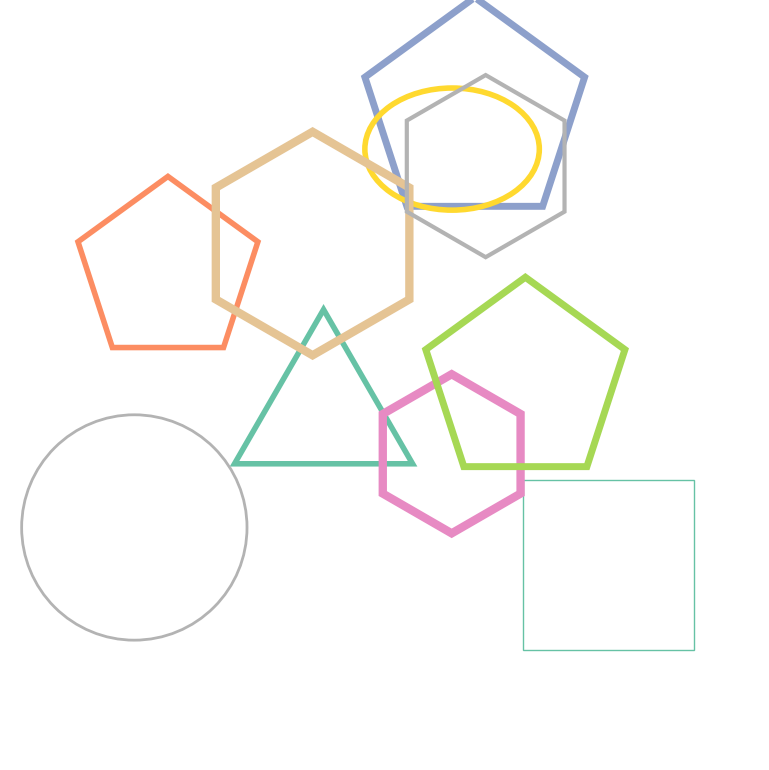[{"shape": "square", "thickness": 0.5, "radius": 0.55, "center": [0.79, 0.266]}, {"shape": "triangle", "thickness": 2, "radius": 0.67, "center": [0.42, 0.464]}, {"shape": "pentagon", "thickness": 2, "radius": 0.61, "center": [0.218, 0.648]}, {"shape": "pentagon", "thickness": 2.5, "radius": 0.75, "center": [0.617, 0.853]}, {"shape": "hexagon", "thickness": 3, "radius": 0.52, "center": [0.587, 0.411]}, {"shape": "pentagon", "thickness": 2.5, "radius": 0.68, "center": [0.682, 0.504]}, {"shape": "oval", "thickness": 2, "radius": 0.57, "center": [0.587, 0.806]}, {"shape": "hexagon", "thickness": 3, "radius": 0.73, "center": [0.406, 0.684]}, {"shape": "circle", "thickness": 1, "radius": 0.73, "center": [0.174, 0.315]}, {"shape": "hexagon", "thickness": 1.5, "radius": 0.59, "center": [0.631, 0.784]}]